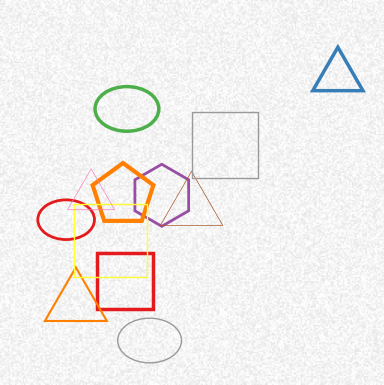[{"shape": "oval", "thickness": 2, "radius": 0.37, "center": [0.172, 0.429]}, {"shape": "square", "thickness": 2.5, "radius": 0.36, "center": [0.324, 0.27]}, {"shape": "triangle", "thickness": 2.5, "radius": 0.38, "center": [0.878, 0.802]}, {"shape": "oval", "thickness": 2.5, "radius": 0.41, "center": [0.33, 0.717]}, {"shape": "hexagon", "thickness": 2, "radius": 0.4, "center": [0.42, 0.493]}, {"shape": "triangle", "thickness": 1.5, "radius": 0.46, "center": [0.197, 0.213]}, {"shape": "pentagon", "thickness": 3, "radius": 0.42, "center": [0.32, 0.493]}, {"shape": "square", "thickness": 1, "radius": 0.48, "center": [0.287, 0.375]}, {"shape": "triangle", "thickness": 0.5, "radius": 0.47, "center": [0.498, 0.461]}, {"shape": "triangle", "thickness": 0.5, "radius": 0.35, "center": [0.237, 0.491]}, {"shape": "oval", "thickness": 1, "radius": 0.41, "center": [0.389, 0.116]}, {"shape": "square", "thickness": 1, "radius": 0.43, "center": [0.583, 0.624]}]